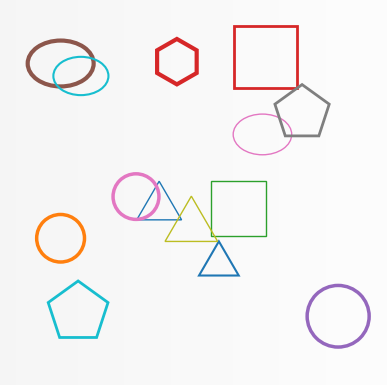[{"shape": "triangle", "thickness": 1, "radius": 0.33, "center": [0.411, 0.462]}, {"shape": "triangle", "thickness": 1.5, "radius": 0.3, "center": [0.565, 0.314]}, {"shape": "circle", "thickness": 2.5, "radius": 0.31, "center": [0.156, 0.381]}, {"shape": "square", "thickness": 1, "radius": 0.35, "center": [0.615, 0.459]}, {"shape": "hexagon", "thickness": 3, "radius": 0.29, "center": [0.456, 0.84]}, {"shape": "square", "thickness": 2, "radius": 0.4, "center": [0.685, 0.853]}, {"shape": "circle", "thickness": 2.5, "radius": 0.4, "center": [0.873, 0.179]}, {"shape": "oval", "thickness": 3, "radius": 0.43, "center": [0.157, 0.835]}, {"shape": "circle", "thickness": 2.5, "radius": 0.3, "center": [0.351, 0.489]}, {"shape": "oval", "thickness": 1, "radius": 0.38, "center": [0.677, 0.651]}, {"shape": "pentagon", "thickness": 2, "radius": 0.37, "center": [0.78, 0.707]}, {"shape": "triangle", "thickness": 1, "radius": 0.39, "center": [0.494, 0.412]}, {"shape": "oval", "thickness": 1.5, "radius": 0.36, "center": [0.209, 0.803]}, {"shape": "pentagon", "thickness": 2, "radius": 0.41, "center": [0.202, 0.189]}]